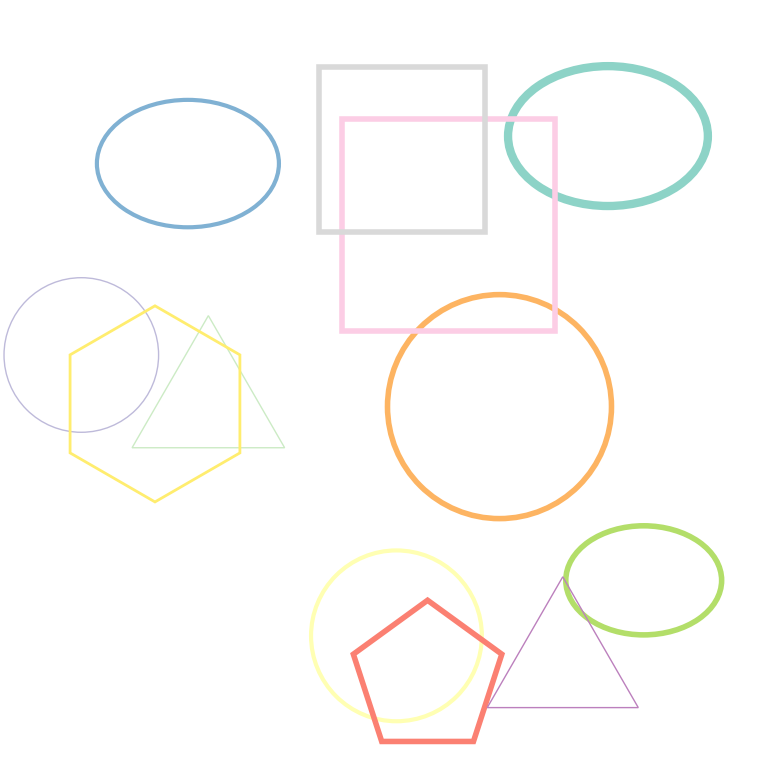[{"shape": "oval", "thickness": 3, "radius": 0.65, "center": [0.79, 0.823]}, {"shape": "circle", "thickness": 1.5, "radius": 0.55, "center": [0.515, 0.174]}, {"shape": "circle", "thickness": 0.5, "radius": 0.5, "center": [0.106, 0.539]}, {"shape": "pentagon", "thickness": 2, "radius": 0.51, "center": [0.555, 0.119]}, {"shape": "oval", "thickness": 1.5, "radius": 0.59, "center": [0.244, 0.788]}, {"shape": "circle", "thickness": 2, "radius": 0.73, "center": [0.649, 0.472]}, {"shape": "oval", "thickness": 2, "radius": 0.51, "center": [0.836, 0.246]}, {"shape": "square", "thickness": 2, "radius": 0.69, "center": [0.583, 0.707]}, {"shape": "square", "thickness": 2, "radius": 0.54, "center": [0.522, 0.806]}, {"shape": "triangle", "thickness": 0.5, "radius": 0.57, "center": [0.731, 0.138]}, {"shape": "triangle", "thickness": 0.5, "radius": 0.57, "center": [0.271, 0.476]}, {"shape": "hexagon", "thickness": 1, "radius": 0.64, "center": [0.201, 0.475]}]